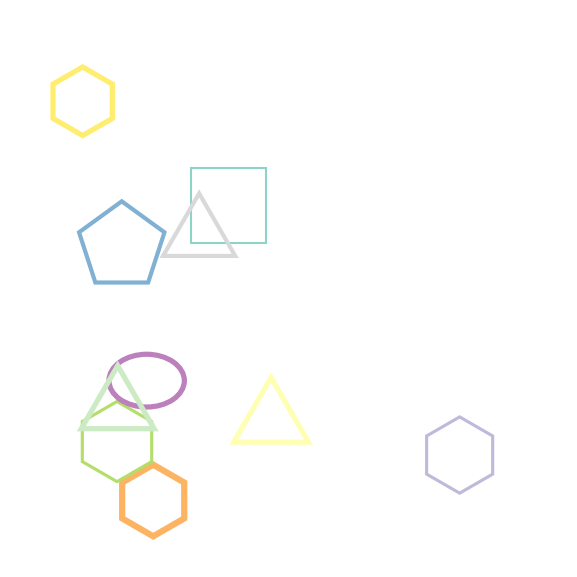[{"shape": "square", "thickness": 1, "radius": 0.32, "center": [0.395, 0.644]}, {"shape": "triangle", "thickness": 2.5, "radius": 0.37, "center": [0.469, 0.271]}, {"shape": "hexagon", "thickness": 1.5, "radius": 0.33, "center": [0.796, 0.211]}, {"shape": "pentagon", "thickness": 2, "radius": 0.39, "center": [0.211, 0.573]}, {"shape": "hexagon", "thickness": 3, "radius": 0.31, "center": [0.265, 0.133]}, {"shape": "hexagon", "thickness": 1.5, "radius": 0.35, "center": [0.203, 0.235]}, {"shape": "triangle", "thickness": 2, "radius": 0.36, "center": [0.345, 0.592]}, {"shape": "oval", "thickness": 2.5, "radius": 0.33, "center": [0.254, 0.34]}, {"shape": "triangle", "thickness": 2.5, "radius": 0.36, "center": [0.204, 0.293]}, {"shape": "hexagon", "thickness": 2.5, "radius": 0.3, "center": [0.143, 0.824]}]